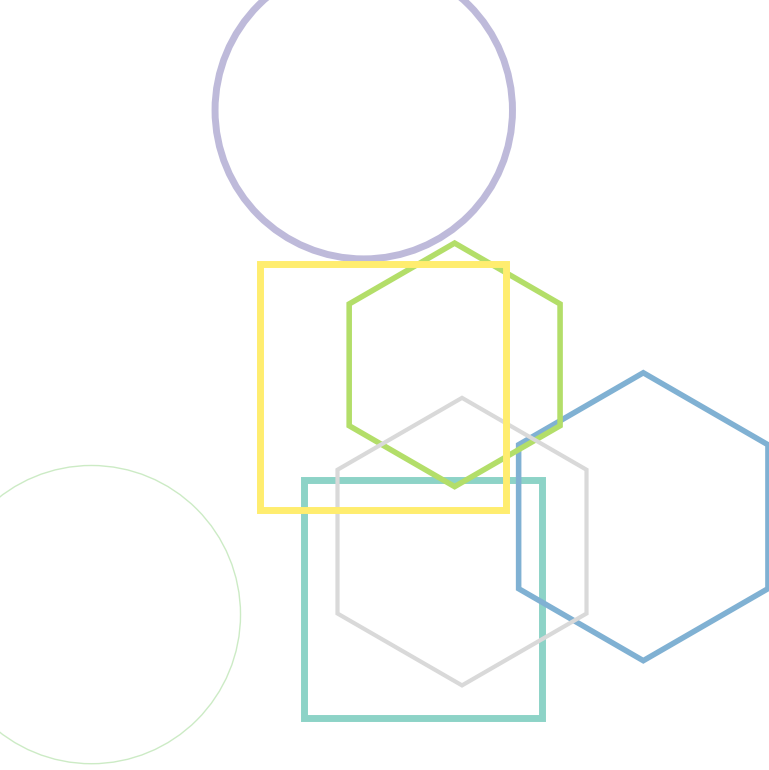[{"shape": "square", "thickness": 2.5, "radius": 0.77, "center": [0.55, 0.222]}, {"shape": "circle", "thickness": 2.5, "radius": 0.97, "center": [0.472, 0.857]}, {"shape": "hexagon", "thickness": 2, "radius": 0.93, "center": [0.835, 0.329]}, {"shape": "hexagon", "thickness": 2, "radius": 0.79, "center": [0.59, 0.526]}, {"shape": "hexagon", "thickness": 1.5, "radius": 0.93, "center": [0.6, 0.297]}, {"shape": "circle", "thickness": 0.5, "radius": 0.97, "center": [0.119, 0.202]}, {"shape": "square", "thickness": 2.5, "radius": 0.8, "center": [0.497, 0.497]}]